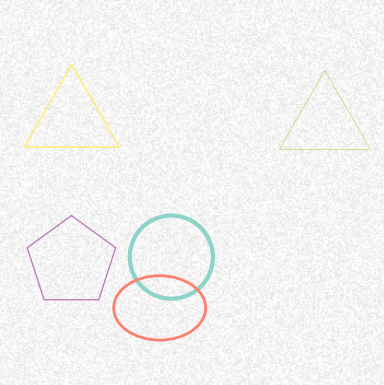[{"shape": "circle", "thickness": 3, "radius": 0.54, "center": [0.445, 0.332]}, {"shape": "oval", "thickness": 2, "radius": 0.6, "center": [0.415, 0.2]}, {"shape": "triangle", "thickness": 0.5, "radius": 0.68, "center": [0.844, 0.68]}, {"shape": "pentagon", "thickness": 1, "radius": 0.6, "center": [0.186, 0.319]}, {"shape": "triangle", "thickness": 1, "radius": 0.71, "center": [0.187, 0.689]}]